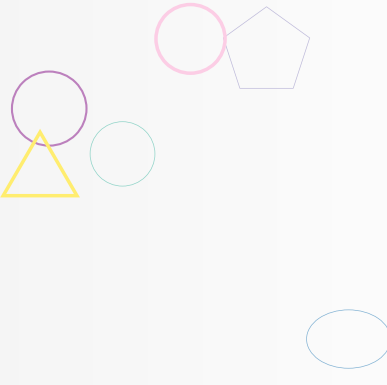[{"shape": "circle", "thickness": 0.5, "radius": 0.42, "center": [0.316, 0.6]}, {"shape": "pentagon", "thickness": 0.5, "radius": 0.59, "center": [0.688, 0.865]}, {"shape": "oval", "thickness": 0.5, "radius": 0.54, "center": [0.9, 0.119]}, {"shape": "circle", "thickness": 2.5, "radius": 0.45, "center": [0.492, 0.899]}, {"shape": "circle", "thickness": 1.5, "radius": 0.48, "center": [0.127, 0.718]}, {"shape": "triangle", "thickness": 2.5, "radius": 0.55, "center": [0.103, 0.547]}]